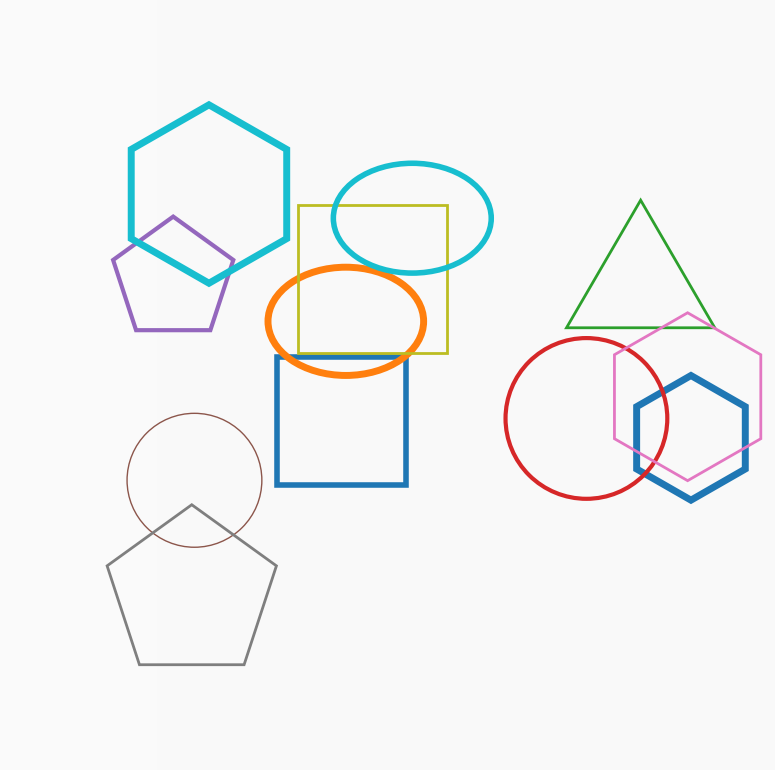[{"shape": "hexagon", "thickness": 2.5, "radius": 0.4, "center": [0.892, 0.431]}, {"shape": "square", "thickness": 2, "radius": 0.42, "center": [0.441, 0.454]}, {"shape": "oval", "thickness": 2.5, "radius": 0.5, "center": [0.446, 0.583]}, {"shape": "triangle", "thickness": 1, "radius": 0.55, "center": [0.827, 0.63]}, {"shape": "circle", "thickness": 1.5, "radius": 0.52, "center": [0.757, 0.457]}, {"shape": "pentagon", "thickness": 1.5, "radius": 0.41, "center": [0.223, 0.637]}, {"shape": "circle", "thickness": 0.5, "radius": 0.43, "center": [0.251, 0.376]}, {"shape": "hexagon", "thickness": 1, "radius": 0.55, "center": [0.887, 0.485]}, {"shape": "pentagon", "thickness": 1, "radius": 0.57, "center": [0.247, 0.23]}, {"shape": "square", "thickness": 1, "radius": 0.48, "center": [0.48, 0.637]}, {"shape": "oval", "thickness": 2, "radius": 0.51, "center": [0.532, 0.717]}, {"shape": "hexagon", "thickness": 2.5, "radius": 0.58, "center": [0.27, 0.748]}]